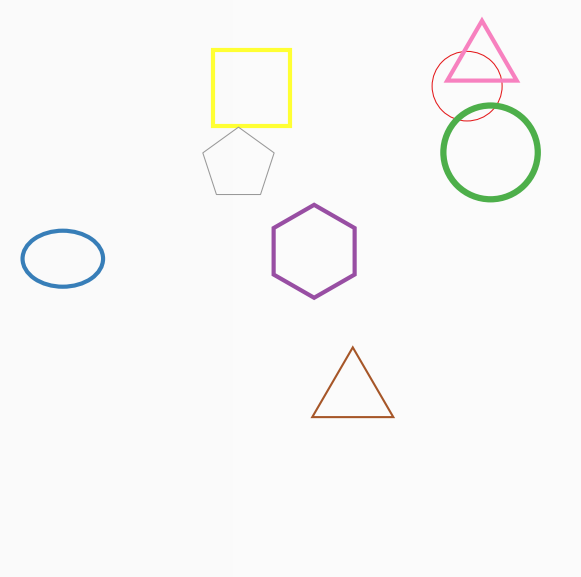[{"shape": "circle", "thickness": 0.5, "radius": 0.3, "center": [0.804, 0.85]}, {"shape": "oval", "thickness": 2, "radius": 0.35, "center": [0.108, 0.551]}, {"shape": "circle", "thickness": 3, "radius": 0.41, "center": [0.844, 0.735]}, {"shape": "hexagon", "thickness": 2, "radius": 0.4, "center": [0.54, 0.564]}, {"shape": "square", "thickness": 2, "radius": 0.33, "center": [0.433, 0.847]}, {"shape": "triangle", "thickness": 1, "radius": 0.4, "center": [0.607, 0.317]}, {"shape": "triangle", "thickness": 2, "radius": 0.35, "center": [0.829, 0.894]}, {"shape": "pentagon", "thickness": 0.5, "radius": 0.32, "center": [0.41, 0.714]}]